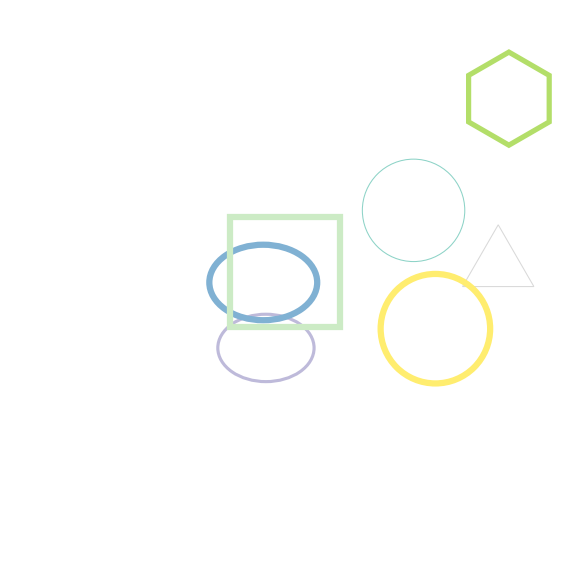[{"shape": "circle", "thickness": 0.5, "radius": 0.44, "center": [0.716, 0.635]}, {"shape": "oval", "thickness": 1.5, "radius": 0.42, "center": [0.461, 0.397]}, {"shape": "oval", "thickness": 3, "radius": 0.47, "center": [0.456, 0.51]}, {"shape": "hexagon", "thickness": 2.5, "radius": 0.4, "center": [0.881, 0.828]}, {"shape": "triangle", "thickness": 0.5, "radius": 0.36, "center": [0.863, 0.539]}, {"shape": "square", "thickness": 3, "radius": 0.48, "center": [0.494, 0.528]}, {"shape": "circle", "thickness": 3, "radius": 0.47, "center": [0.754, 0.43]}]